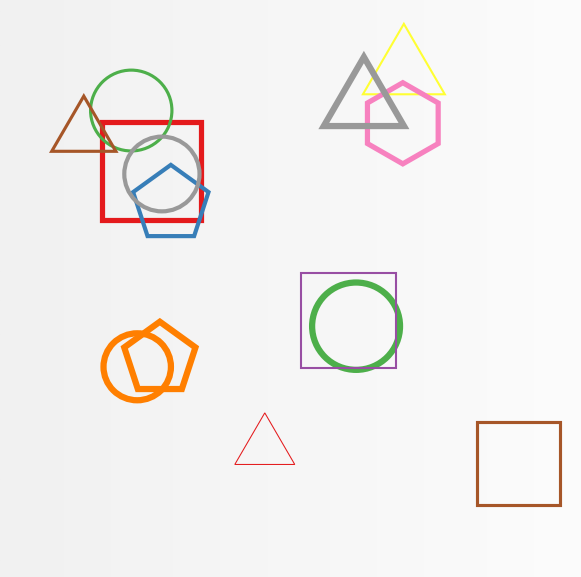[{"shape": "square", "thickness": 2.5, "radius": 0.43, "center": [0.261, 0.703]}, {"shape": "triangle", "thickness": 0.5, "radius": 0.3, "center": [0.456, 0.225]}, {"shape": "pentagon", "thickness": 2, "radius": 0.34, "center": [0.294, 0.645]}, {"shape": "circle", "thickness": 1.5, "radius": 0.35, "center": [0.226, 0.808]}, {"shape": "circle", "thickness": 3, "radius": 0.38, "center": [0.613, 0.434]}, {"shape": "square", "thickness": 1, "radius": 0.41, "center": [0.6, 0.445]}, {"shape": "circle", "thickness": 3, "radius": 0.29, "center": [0.236, 0.364]}, {"shape": "pentagon", "thickness": 3, "radius": 0.32, "center": [0.275, 0.378]}, {"shape": "triangle", "thickness": 1, "radius": 0.41, "center": [0.695, 0.877]}, {"shape": "square", "thickness": 1.5, "radius": 0.36, "center": [0.892, 0.197]}, {"shape": "triangle", "thickness": 1.5, "radius": 0.32, "center": [0.144, 0.769]}, {"shape": "hexagon", "thickness": 2.5, "radius": 0.35, "center": [0.693, 0.786]}, {"shape": "circle", "thickness": 2, "radius": 0.32, "center": [0.279, 0.698]}, {"shape": "triangle", "thickness": 3, "radius": 0.4, "center": [0.626, 0.821]}]